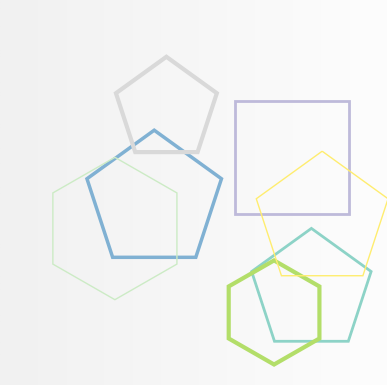[{"shape": "pentagon", "thickness": 2, "radius": 0.81, "center": [0.804, 0.245]}, {"shape": "square", "thickness": 2, "radius": 0.74, "center": [0.753, 0.592]}, {"shape": "pentagon", "thickness": 2.5, "radius": 0.91, "center": [0.398, 0.479]}, {"shape": "hexagon", "thickness": 3, "radius": 0.68, "center": [0.707, 0.188]}, {"shape": "pentagon", "thickness": 3, "radius": 0.68, "center": [0.429, 0.716]}, {"shape": "hexagon", "thickness": 1, "radius": 0.92, "center": [0.296, 0.406]}, {"shape": "pentagon", "thickness": 1, "radius": 0.89, "center": [0.831, 0.428]}]